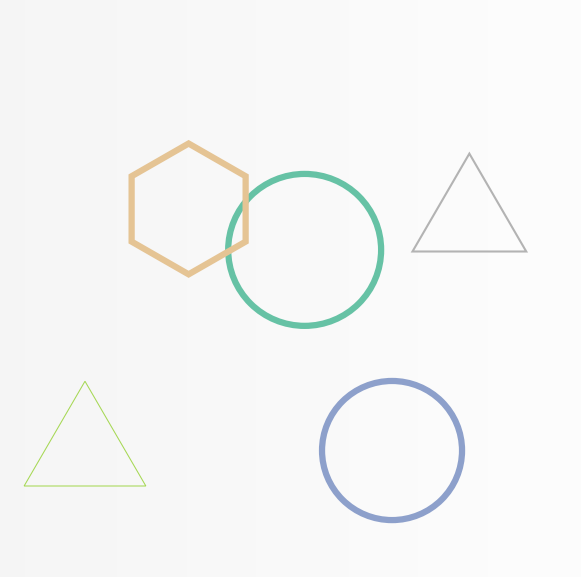[{"shape": "circle", "thickness": 3, "radius": 0.66, "center": [0.524, 0.566]}, {"shape": "circle", "thickness": 3, "radius": 0.6, "center": [0.674, 0.219]}, {"shape": "triangle", "thickness": 0.5, "radius": 0.6, "center": [0.146, 0.218]}, {"shape": "hexagon", "thickness": 3, "radius": 0.57, "center": [0.325, 0.637]}, {"shape": "triangle", "thickness": 1, "radius": 0.56, "center": [0.808, 0.62]}]